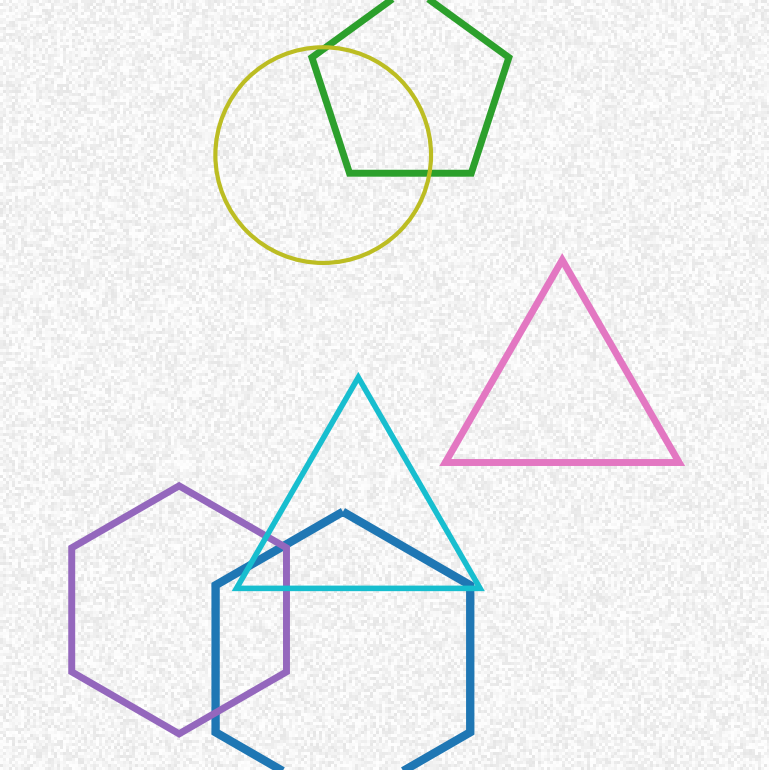[{"shape": "hexagon", "thickness": 3, "radius": 0.95, "center": [0.445, 0.144]}, {"shape": "pentagon", "thickness": 2.5, "radius": 0.67, "center": [0.533, 0.884]}, {"shape": "hexagon", "thickness": 2.5, "radius": 0.81, "center": [0.233, 0.208]}, {"shape": "triangle", "thickness": 2.5, "radius": 0.88, "center": [0.73, 0.487]}, {"shape": "circle", "thickness": 1.5, "radius": 0.7, "center": [0.42, 0.799]}, {"shape": "triangle", "thickness": 2, "radius": 0.91, "center": [0.465, 0.327]}]